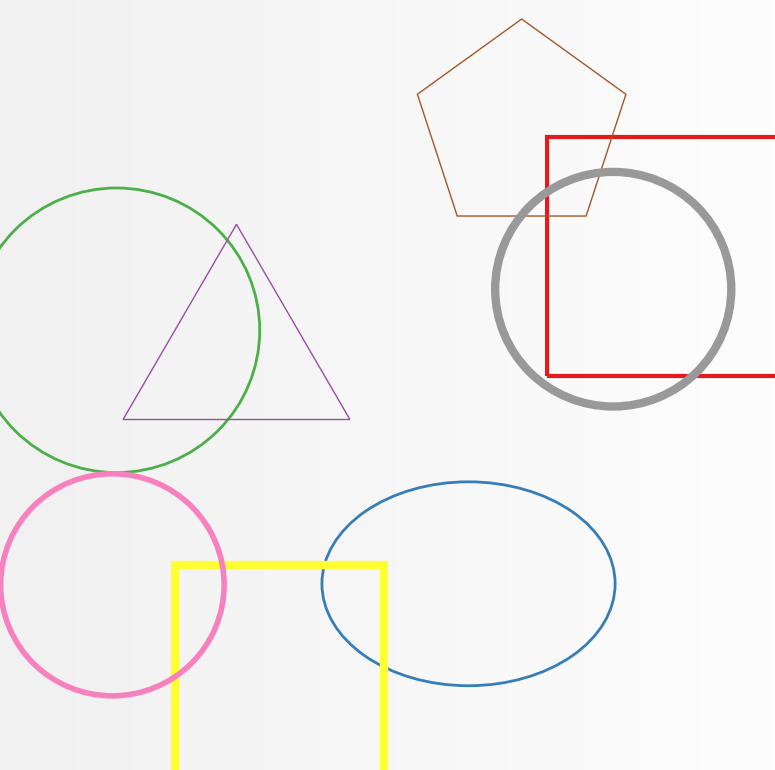[{"shape": "square", "thickness": 1.5, "radius": 0.78, "center": [0.861, 0.667]}, {"shape": "oval", "thickness": 1, "radius": 0.95, "center": [0.605, 0.242]}, {"shape": "circle", "thickness": 1, "radius": 0.92, "center": [0.15, 0.571]}, {"shape": "triangle", "thickness": 0.5, "radius": 0.84, "center": [0.305, 0.54]}, {"shape": "square", "thickness": 3, "radius": 0.68, "center": [0.361, 0.131]}, {"shape": "pentagon", "thickness": 0.5, "radius": 0.71, "center": [0.673, 0.834]}, {"shape": "circle", "thickness": 2, "radius": 0.72, "center": [0.145, 0.24]}, {"shape": "circle", "thickness": 3, "radius": 0.76, "center": [0.791, 0.624]}]